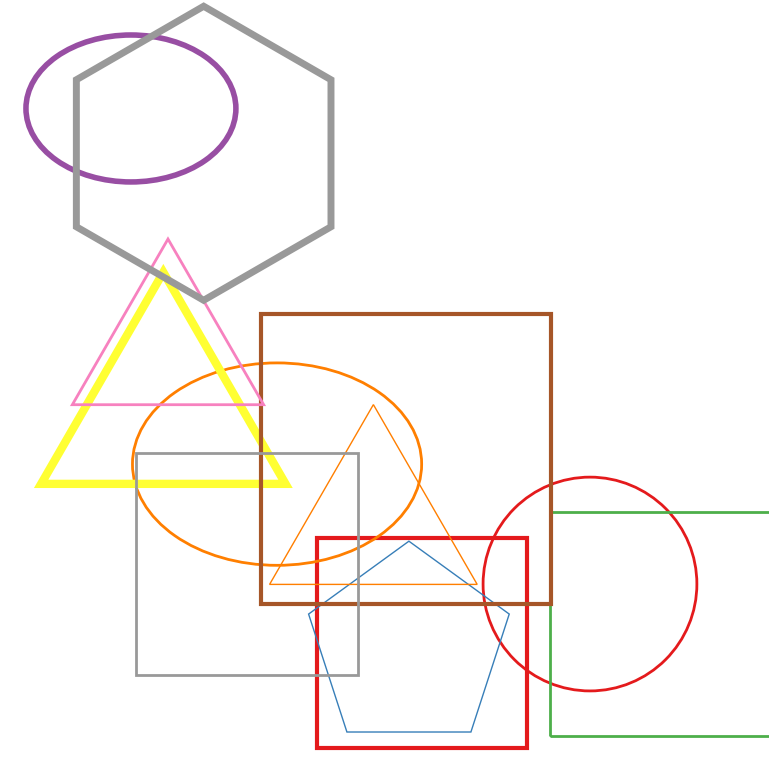[{"shape": "circle", "thickness": 1, "radius": 0.69, "center": [0.766, 0.242]}, {"shape": "square", "thickness": 1.5, "radius": 0.68, "center": [0.548, 0.165]}, {"shape": "pentagon", "thickness": 0.5, "radius": 0.68, "center": [0.531, 0.16]}, {"shape": "square", "thickness": 1, "radius": 0.73, "center": [0.859, 0.19]}, {"shape": "oval", "thickness": 2, "radius": 0.68, "center": [0.17, 0.859]}, {"shape": "triangle", "thickness": 0.5, "radius": 0.78, "center": [0.485, 0.319]}, {"shape": "oval", "thickness": 1, "radius": 0.94, "center": [0.36, 0.397]}, {"shape": "triangle", "thickness": 3, "radius": 0.92, "center": [0.212, 0.463]}, {"shape": "square", "thickness": 1.5, "radius": 0.94, "center": [0.527, 0.405]}, {"shape": "triangle", "thickness": 1, "radius": 0.72, "center": [0.218, 0.546]}, {"shape": "square", "thickness": 1, "radius": 0.72, "center": [0.321, 0.268]}, {"shape": "hexagon", "thickness": 2.5, "radius": 0.95, "center": [0.265, 0.801]}]